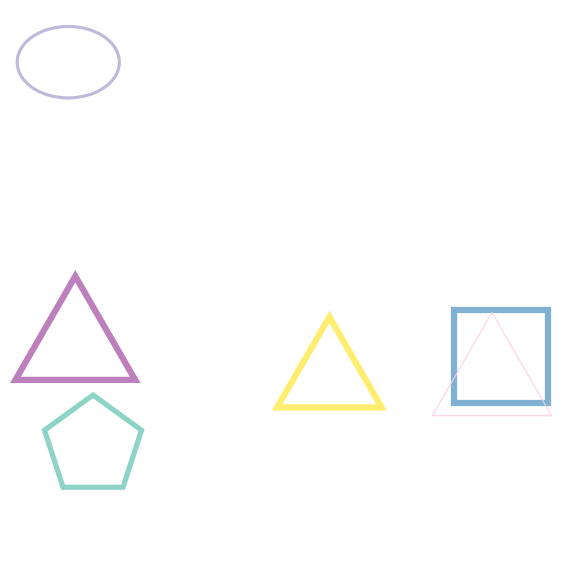[{"shape": "pentagon", "thickness": 2.5, "radius": 0.44, "center": [0.161, 0.227]}, {"shape": "oval", "thickness": 1.5, "radius": 0.44, "center": [0.118, 0.891]}, {"shape": "square", "thickness": 3, "radius": 0.4, "center": [0.868, 0.382]}, {"shape": "triangle", "thickness": 0.5, "radius": 0.6, "center": [0.852, 0.339]}, {"shape": "triangle", "thickness": 3, "radius": 0.6, "center": [0.13, 0.401]}, {"shape": "triangle", "thickness": 3, "radius": 0.52, "center": [0.57, 0.346]}]